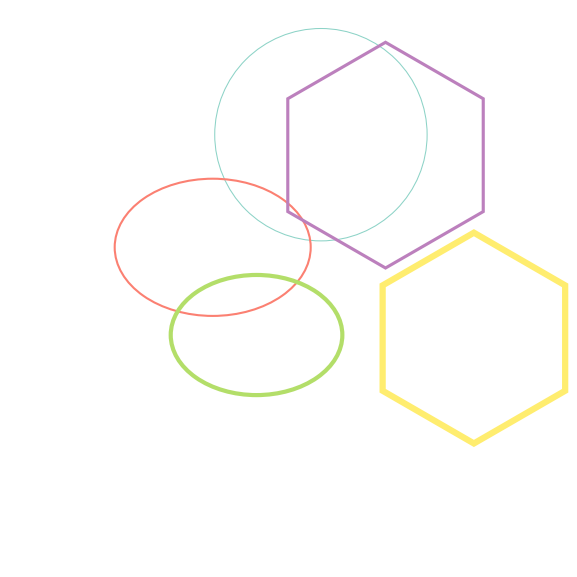[{"shape": "circle", "thickness": 0.5, "radius": 0.92, "center": [0.556, 0.766]}, {"shape": "oval", "thickness": 1, "radius": 0.85, "center": [0.368, 0.571]}, {"shape": "oval", "thickness": 2, "radius": 0.74, "center": [0.444, 0.419]}, {"shape": "hexagon", "thickness": 1.5, "radius": 0.98, "center": [0.668, 0.73]}, {"shape": "hexagon", "thickness": 3, "radius": 0.91, "center": [0.821, 0.414]}]